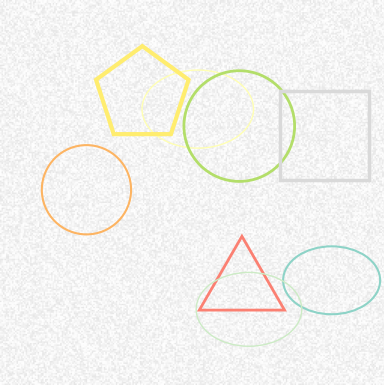[{"shape": "oval", "thickness": 1.5, "radius": 0.63, "center": [0.861, 0.272]}, {"shape": "oval", "thickness": 1, "radius": 0.72, "center": [0.514, 0.717]}, {"shape": "triangle", "thickness": 2, "radius": 0.64, "center": [0.628, 0.258]}, {"shape": "circle", "thickness": 1.5, "radius": 0.58, "center": [0.225, 0.507]}, {"shape": "circle", "thickness": 2, "radius": 0.72, "center": [0.621, 0.673]}, {"shape": "square", "thickness": 2.5, "radius": 0.58, "center": [0.843, 0.648]}, {"shape": "oval", "thickness": 1, "radius": 0.69, "center": [0.647, 0.197]}, {"shape": "pentagon", "thickness": 3, "radius": 0.63, "center": [0.37, 0.754]}]